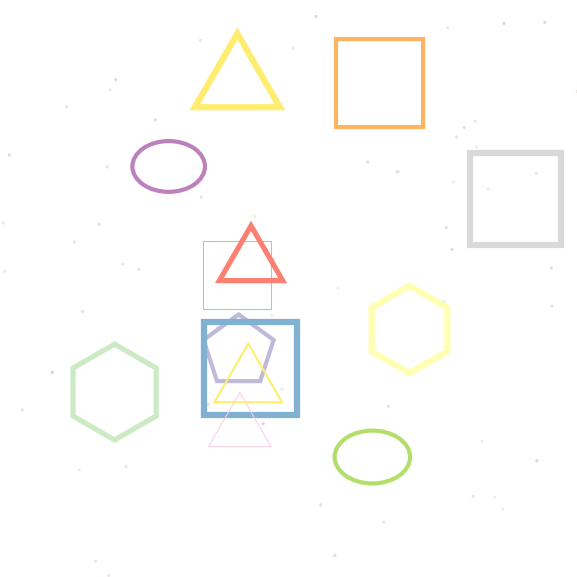[{"shape": "square", "thickness": 0.5, "radius": 0.29, "center": [0.411, 0.523]}, {"shape": "hexagon", "thickness": 3, "radius": 0.38, "center": [0.709, 0.429]}, {"shape": "pentagon", "thickness": 2, "radius": 0.32, "center": [0.413, 0.391]}, {"shape": "triangle", "thickness": 2.5, "radius": 0.32, "center": [0.435, 0.545]}, {"shape": "square", "thickness": 3, "radius": 0.4, "center": [0.434, 0.361]}, {"shape": "square", "thickness": 2, "radius": 0.38, "center": [0.657, 0.856]}, {"shape": "oval", "thickness": 2, "radius": 0.33, "center": [0.645, 0.208]}, {"shape": "triangle", "thickness": 0.5, "radius": 0.31, "center": [0.415, 0.257]}, {"shape": "square", "thickness": 3, "radius": 0.4, "center": [0.892, 0.655]}, {"shape": "oval", "thickness": 2, "radius": 0.31, "center": [0.292, 0.711]}, {"shape": "hexagon", "thickness": 2.5, "radius": 0.42, "center": [0.198, 0.32]}, {"shape": "triangle", "thickness": 1, "radius": 0.34, "center": [0.43, 0.336]}, {"shape": "triangle", "thickness": 3, "radius": 0.42, "center": [0.411, 0.856]}]